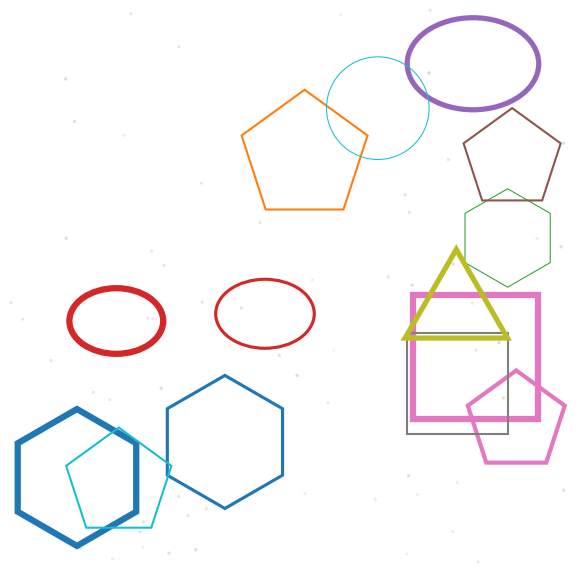[{"shape": "hexagon", "thickness": 3, "radius": 0.59, "center": [0.133, 0.172]}, {"shape": "hexagon", "thickness": 1.5, "radius": 0.58, "center": [0.389, 0.234]}, {"shape": "pentagon", "thickness": 1, "radius": 0.57, "center": [0.527, 0.729]}, {"shape": "hexagon", "thickness": 0.5, "radius": 0.43, "center": [0.879, 0.587]}, {"shape": "oval", "thickness": 1.5, "radius": 0.43, "center": [0.459, 0.456]}, {"shape": "oval", "thickness": 3, "radius": 0.41, "center": [0.201, 0.443]}, {"shape": "oval", "thickness": 2.5, "radius": 0.57, "center": [0.819, 0.889]}, {"shape": "pentagon", "thickness": 1, "radius": 0.44, "center": [0.887, 0.724]}, {"shape": "pentagon", "thickness": 2, "radius": 0.44, "center": [0.894, 0.269]}, {"shape": "square", "thickness": 3, "radius": 0.54, "center": [0.823, 0.381]}, {"shape": "square", "thickness": 1, "radius": 0.44, "center": [0.792, 0.335]}, {"shape": "triangle", "thickness": 2.5, "radius": 0.51, "center": [0.79, 0.465]}, {"shape": "pentagon", "thickness": 1, "radius": 0.48, "center": [0.206, 0.163]}, {"shape": "circle", "thickness": 0.5, "radius": 0.44, "center": [0.654, 0.812]}]